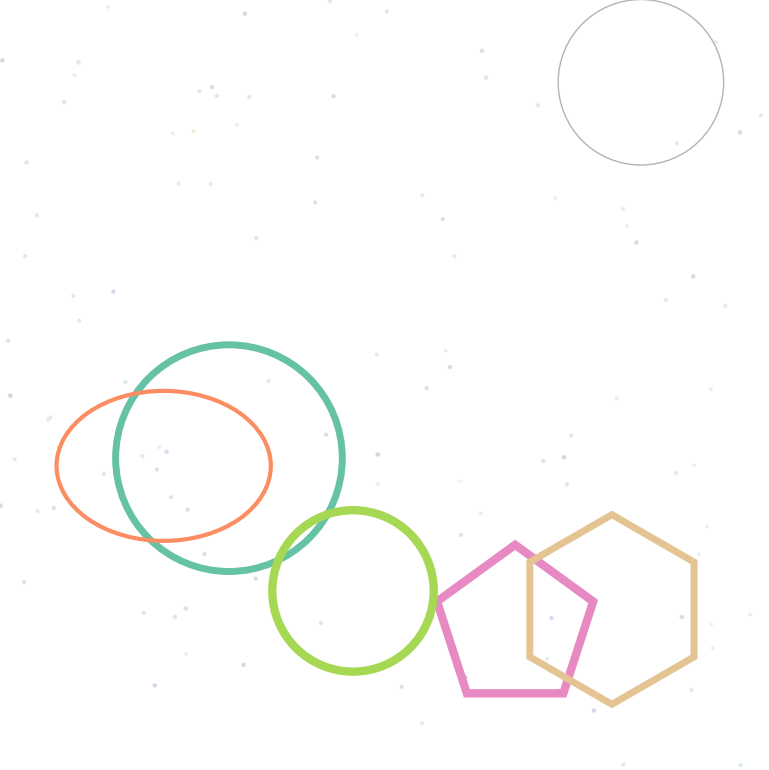[{"shape": "circle", "thickness": 2.5, "radius": 0.74, "center": [0.297, 0.405]}, {"shape": "oval", "thickness": 1.5, "radius": 0.7, "center": [0.213, 0.395]}, {"shape": "pentagon", "thickness": 3, "radius": 0.53, "center": [0.669, 0.186]}, {"shape": "circle", "thickness": 3, "radius": 0.52, "center": [0.458, 0.233]}, {"shape": "hexagon", "thickness": 2.5, "radius": 0.62, "center": [0.795, 0.208]}, {"shape": "circle", "thickness": 0.5, "radius": 0.54, "center": [0.832, 0.893]}]